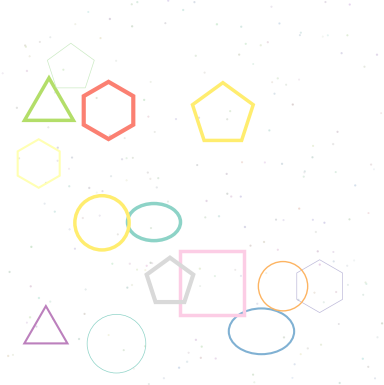[{"shape": "circle", "thickness": 0.5, "radius": 0.38, "center": [0.303, 0.107]}, {"shape": "oval", "thickness": 2.5, "radius": 0.34, "center": [0.4, 0.423]}, {"shape": "hexagon", "thickness": 1.5, "radius": 0.32, "center": [0.1, 0.575]}, {"shape": "hexagon", "thickness": 0.5, "radius": 0.34, "center": [0.83, 0.257]}, {"shape": "hexagon", "thickness": 3, "radius": 0.37, "center": [0.282, 0.713]}, {"shape": "oval", "thickness": 1.5, "radius": 0.42, "center": [0.679, 0.139]}, {"shape": "circle", "thickness": 1, "radius": 0.32, "center": [0.735, 0.257]}, {"shape": "triangle", "thickness": 2.5, "radius": 0.37, "center": [0.127, 0.724]}, {"shape": "square", "thickness": 2.5, "radius": 0.42, "center": [0.551, 0.266]}, {"shape": "pentagon", "thickness": 3, "radius": 0.32, "center": [0.441, 0.267]}, {"shape": "triangle", "thickness": 1.5, "radius": 0.32, "center": [0.119, 0.14]}, {"shape": "pentagon", "thickness": 0.5, "radius": 0.32, "center": [0.184, 0.824]}, {"shape": "pentagon", "thickness": 2.5, "radius": 0.41, "center": [0.579, 0.702]}, {"shape": "circle", "thickness": 2.5, "radius": 0.35, "center": [0.265, 0.421]}]